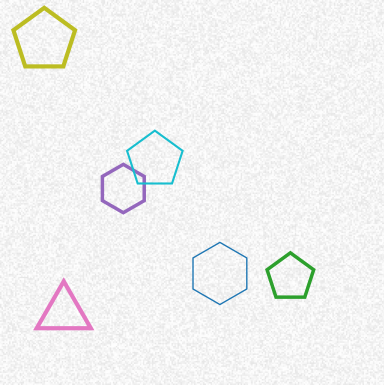[{"shape": "hexagon", "thickness": 1, "radius": 0.4, "center": [0.571, 0.29]}, {"shape": "pentagon", "thickness": 2.5, "radius": 0.32, "center": [0.754, 0.28]}, {"shape": "hexagon", "thickness": 2.5, "radius": 0.31, "center": [0.32, 0.51]}, {"shape": "triangle", "thickness": 3, "radius": 0.41, "center": [0.166, 0.188]}, {"shape": "pentagon", "thickness": 3, "radius": 0.42, "center": [0.115, 0.896]}, {"shape": "pentagon", "thickness": 1.5, "radius": 0.38, "center": [0.402, 0.585]}]